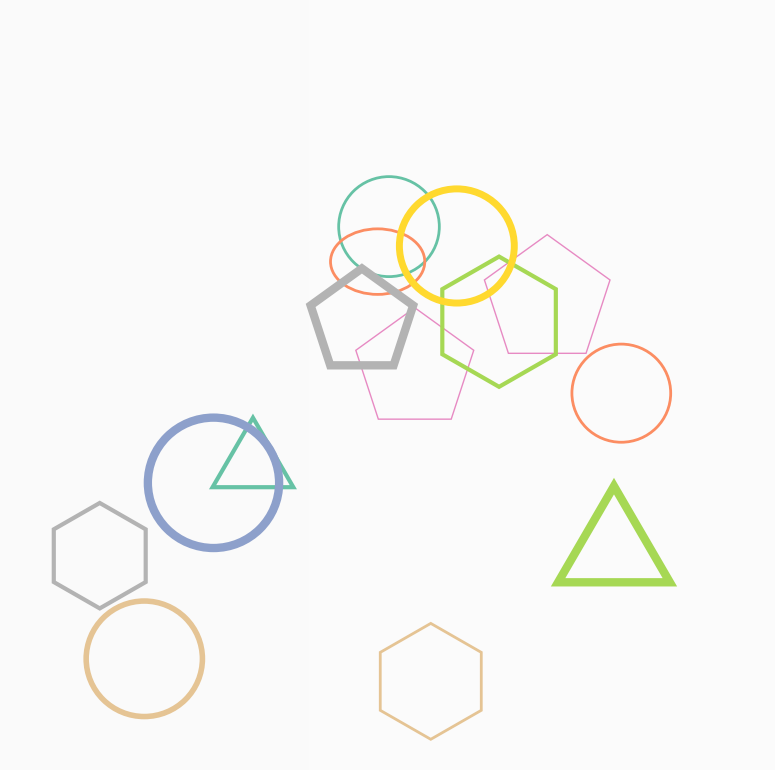[{"shape": "triangle", "thickness": 1.5, "radius": 0.3, "center": [0.326, 0.397]}, {"shape": "circle", "thickness": 1, "radius": 0.32, "center": [0.502, 0.706]}, {"shape": "circle", "thickness": 1, "radius": 0.32, "center": [0.802, 0.489]}, {"shape": "oval", "thickness": 1, "radius": 0.3, "center": [0.487, 0.66]}, {"shape": "circle", "thickness": 3, "radius": 0.42, "center": [0.275, 0.373]}, {"shape": "pentagon", "thickness": 0.5, "radius": 0.43, "center": [0.706, 0.61]}, {"shape": "pentagon", "thickness": 0.5, "radius": 0.4, "center": [0.535, 0.52]}, {"shape": "hexagon", "thickness": 1.5, "radius": 0.42, "center": [0.644, 0.582]}, {"shape": "triangle", "thickness": 3, "radius": 0.42, "center": [0.792, 0.285]}, {"shape": "circle", "thickness": 2.5, "radius": 0.37, "center": [0.589, 0.681]}, {"shape": "hexagon", "thickness": 1, "radius": 0.38, "center": [0.556, 0.115]}, {"shape": "circle", "thickness": 2, "radius": 0.38, "center": [0.186, 0.144]}, {"shape": "pentagon", "thickness": 3, "radius": 0.35, "center": [0.467, 0.582]}, {"shape": "hexagon", "thickness": 1.5, "radius": 0.34, "center": [0.129, 0.278]}]